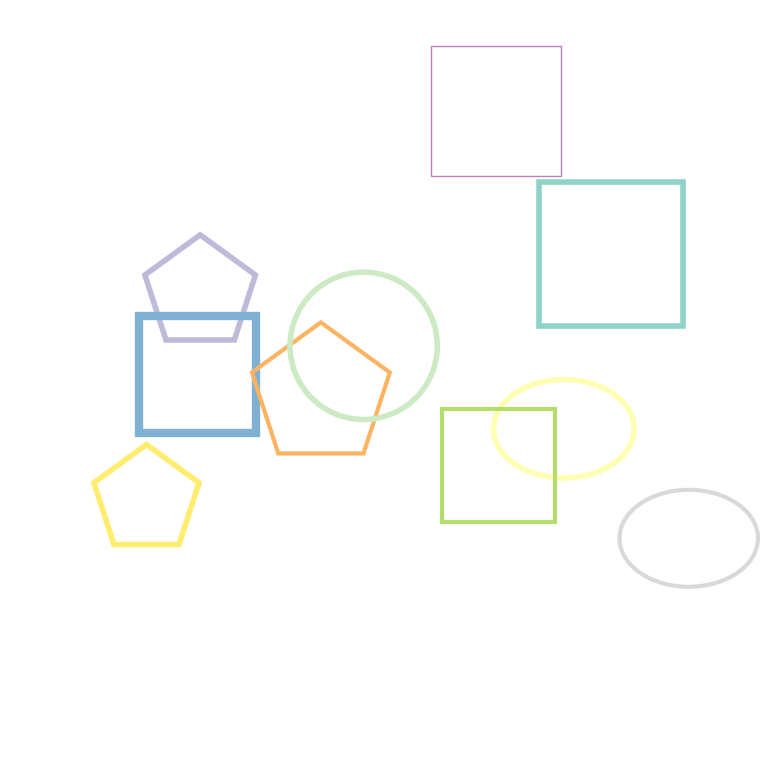[{"shape": "square", "thickness": 2, "radius": 0.47, "center": [0.793, 0.67]}, {"shape": "oval", "thickness": 2, "radius": 0.46, "center": [0.732, 0.443]}, {"shape": "pentagon", "thickness": 2, "radius": 0.38, "center": [0.26, 0.62]}, {"shape": "square", "thickness": 3, "radius": 0.38, "center": [0.256, 0.514]}, {"shape": "pentagon", "thickness": 1.5, "radius": 0.47, "center": [0.417, 0.487]}, {"shape": "square", "thickness": 1.5, "radius": 0.36, "center": [0.648, 0.396]}, {"shape": "oval", "thickness": 1.5, "radius": 0.45, "center": [0.894, 0.301]}, {"shape": "square", "thickness": 0.5, "radius": 0.42, "center": [0.644, 0.855]}, {"shape": "circle", "thickness": 2, "radius": 0.48, "center": [0.472, 0.551]}, {"shape": "pentagon", "thickness": 2, "radius": 0.36, "center": [0.19, 0.351]}]